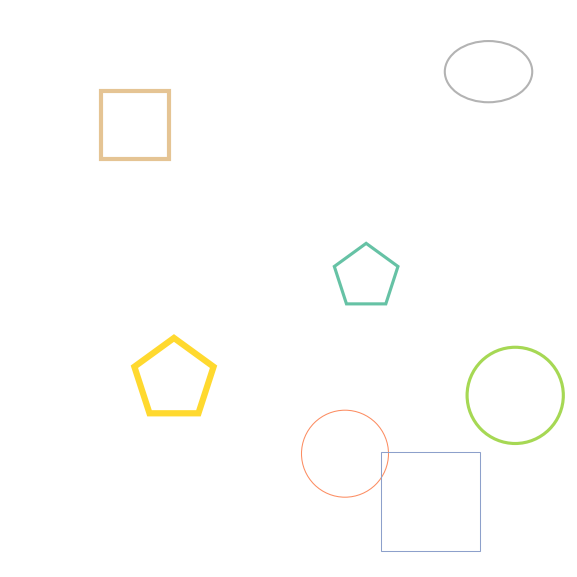[{"shape": "pentagon", "thickness": 1.5, "radius": 0.29, "center": [0.634, 0.52]}, {"shape": "circle", "thickness": 0.5, "radius": 0.38, "center": [0.597, 0.214]}, {"shape": "square", "thickness": 0.5, "radius": 0.43, "center": [0.746, 0.13]}, {"shape": "circle", "thickness": 1.5, "radius": 0.42, "center": [0.892, 0.314]}, {"shape": "pentagon", "thickness": 3, "radius": 0.36, "center": [0.301, 0.342]}, {"shape": "square", "thickness": 2, "radius": 0.3, "center": [0.234, 0.783]}, {"shape": "oval", "thickness": 1, "radius": 0.38, "center": [0.846, 0.875]}]